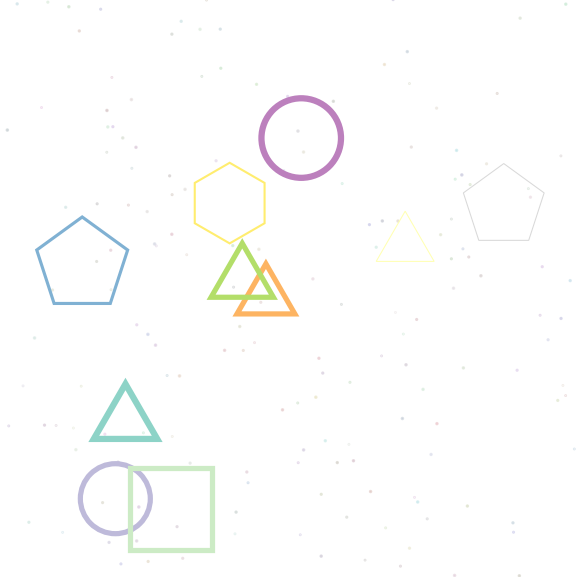[{"shape": "triangle", "thickness": 3, "radius": 0.32, "center": [0.217, 0.271]}, {"shape": "triangle", "thickness": 0.5, "radius": 0.29, "center": [0.702, 0.575]}, {"shape": "circle", "thickness": 2.5, "radius": 0.3, "center": [0.2, 0.136]}, {"shape": "pentagon", "thickness": 1.5, "radius": 0.41, "center": [0.142, 0.541]}, {"shape": "triangle", "thickness": 2.5, "radius": 0.29, "center": [0.46, 0.484]}, {"shape": "triangle", "thickness": 2.5, "radius": 0.31, "center": [0.419, 0.516]}, {"shape": "pentagon", "thickness": 0.5, "radius": 0.37, "center": [0.872, 0.642]}, {"shape": "circle", "thickness": 3, "radius": 0.34, "center": [0.522, 0.76]}, {"shape": "square", "thickness": 2.5, "radius": 0.35, "center": [0.296, 0.118]}, {"shape": "hexagon", "thickness": 1, "radius": 0.35, "center": [0.398, 0.647]}]